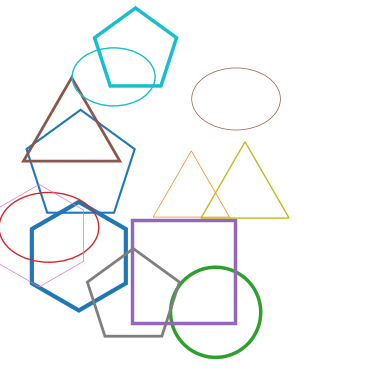[{"shape": "pentagon", "thickness": 1.5, "radius": 0.74, "center": [0.209, 0.567]}, {"shape": "hexagon", "thickness": 3, "radius": 0.7, "center": [0.205, 0.335]}, {"shape": "triangle", "thickness": 0.5, "radius": 0.57, "center": [0.497, 0.494]}, {"shape": "circle", "thickness": 2.5, "radius": 0.59, "center": [0.56, 0.189]}, {"shape": "oval", "thickness": 1, "radius": 0.65, "center": [0.127, 0.409]}, {"shape": "square", "thickness": 2.5, "radius": 0.67, "center": [0.477, 0.294]}, {"shape": "triangle", "thickness": 2, "radius": 0.72, "center": [0.186, 0.654]}, {"shape": "oval", "thickness": 0.5, "radius": 0.58, "center": [0.613, 0.743]}, {"shape": "hexagon", "thickness": 0.5, "radius": 0.67, "center": [0.102, 0.388]}, {"shape": "pentagon", "thickness": 2, "radius": 0.63, "center": [0.346, 0.228]}, {"shape": "triangle", "thickness": 1, "radius": 0.66, "center": [0.636, 0.5]}, {"shape": "oval", "thickness": 1, "radius": 0.54, "center": [0.295, 0.8]}, {"shape": "pentagon", "thickness": 2.5, "radius": 0.56, "center": [0.352, 0.867]}]